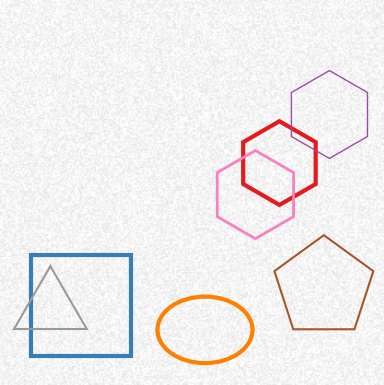[{"shape": "hexagon", "thickness": 3, "radius": 0.54, "center": [0.726, 0.576]}, {"shape": "square", "thickness": 3, "radius": 0.65, "center": [0.21, 0.206]}, {"shape": "hexagon", "thickness": 1, "radius": 0.57, "center": [0.856, 0.703]}, {"shape": "oval", "thickness": 3, "radius": 0.62, "center": [0.532, 0.143]}, {"shape": "pentagon", "thickness": 1.5, "radius": 0.68, "center": [0.841, 0.254]}, {"shape": "hexagon", "thickness": 2, "radius": 0.57, "center": [0.663, 0.495]}, {"shape": "triangle", "thickness": 1.5, "radius": 0.54, "center": [0.131, 0.2]}]